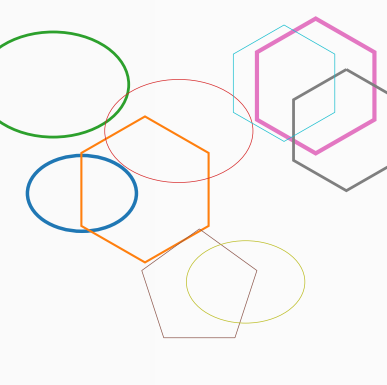[{"shape": "oval", "thickness": 2.5, "radius": 0.7, "center": [0.211, 0.498]}, {"shape": "hexagon", "thickness": 1.5, "radius": 0.95, "center": [0.374, 0.508]}, {"shape": "oval", "thickness": 2, "radius": 0.98, "center": [0.137, 0.78]}, {"shape": "oval", "thickness": 0.5, "radius": 0.96, "center": [0.462, 0.66]}, {"shape": "pentagon", "thickness": 0.5, "radius": 0.78, "center": [0.514, 0.249]}, {"shape": "hexagon", "thickness": 3, "radius": 0.88, "center": [0.815, 0.777]}, {"shape": "hexagon", "thickness": 2, "radius": 0.79, "center": [0.894, 0.662]}, {"shape": "oval", "thickness": 0.5, "radius": 0.76, "center": [0.634, 0.268]}, {"shape": "hexagon", "thickness": 0.5, "radius": 0.76, "center": [0.733, 0.784]}]